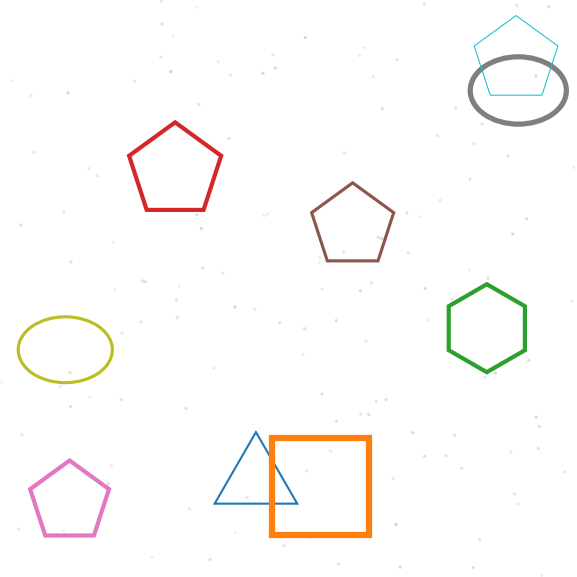[{"shape": "triangle", "thickness": 1, "radius": 0.41, "center": [0.443, 0.168]}, {"shape": "square", "thickness": 3, "radius": 0.42, "center": [0.554, 0.157]}, {"shape": "hexagon", "thickness": 2, "radius": 0.38, "center": [0.843, 0.431]}, {"shape": "pentagon", "thickness": 2, "radius": 0.42, "center": [0.303, 0.703]}, {"shape": "pentagon", "thickness": 1.5, "radius": 0.37, "center": [0.611, 0.608]}, {"shape": "pentagon", "thickness": 2, "radius": 0.36, "center": [0.12, 0.13]}, {"shape": "oval", "thickness": 2.5, "radius": 0.42, "center": [0.897, 0.842]}, {"shape": "oval", "thickness": 1.5, "radius": 0.41, "center": [0.113, 0.394]}, {"shape": "pentagon", "thickness": 0.5, "radius": 0.38, "center": [0.894, 0.896]}]